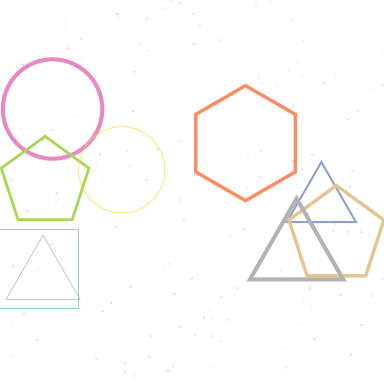[{"shape": "square", "thickness": 0.5, "radius": 0.51, "center": [0.101, 0.302]}, {"shape": "hexagon", "thickness": 2.5, "radius": 0.75, "center": [0.638, 0.628]}, {"shape": "triangle", "thickness": 1.5, "radius": 0.52, "center": [0.835, 0.475]}, {"shape": "circle", "thickness": 3, "radius": 0.65, "center": [0.137, 0.717]}, {"shape": "pentagon", "thickness": 2, "radius": 0.6, "center": [0.117, 0.526]}, {"shape": "circle", "thickness": 0.5, "radius": 0.56, "center": [0.316, 0.559]}, {"shape": "pentagon", "thickness": 2.5, "radius": 0.65, "center": [0.874, 0.389]}, {"shape": "triangle", "thickness": 0.5, "radius": 0.56, "center": [0.112, 0.278]}, {"shape": "triangle", "thickness": 3, "radius": 0.7, "center": [0.77, 0.344]}]